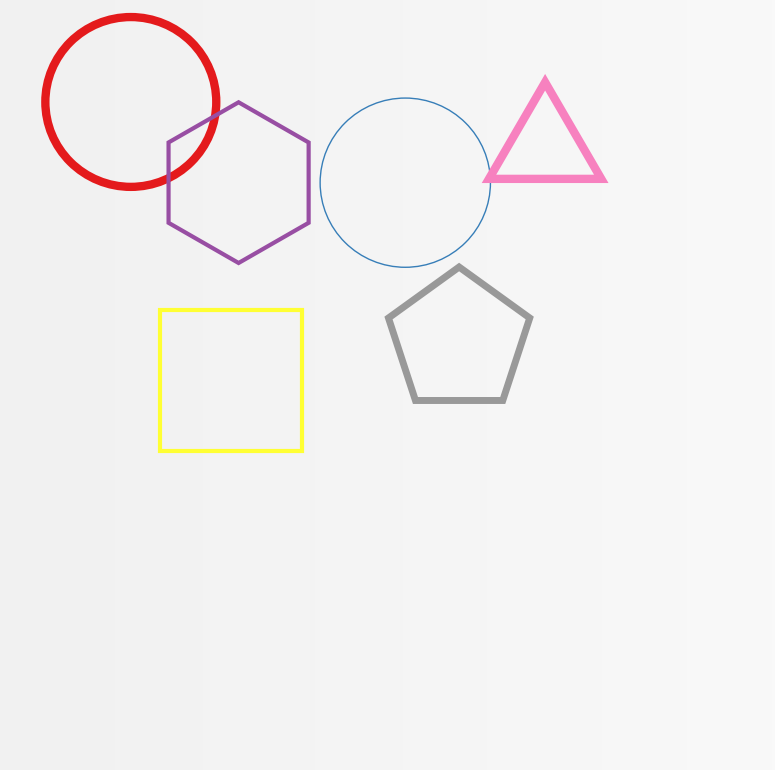[{"shape": "circle", "thickness": 3, "radius": 0.55, "center": [0.169, 0.868]}, {"shape": "circle", "thickness": 0.5, "radius": 0.55, "center": [0.523, 0.763]}, {"shape": "hexagon", "thickness": 1.5, "radius": 0.52, "center": [0.308, 0.763]}, {"shape": "square", "thickness": 1.5, "radius": 0.46, "center": [0.298, 0.506]}, {"shape": "triangle", "thickness": 3, "radius": 0.42, "center": [0.703, 0.81]}, {"shape": "pentagon", "thickness": 2.5, "radius": 0.48, "center": [0.592, 0.557]}]